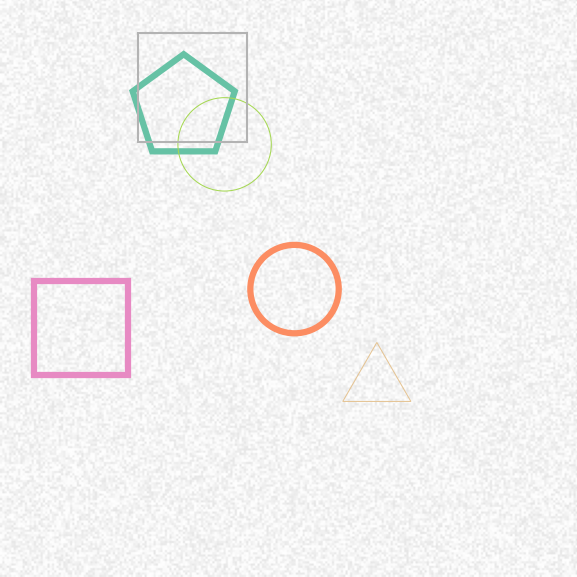[{"shape": "pentagon", "thickness": 3, "radius": 0.46, "center": [0.318, 0.812]}, {"shape": "circle", "thickness": 3, "radius": 0.38, "center": [0.51, 0.499]}, {"shape": "square", "thickness": 3, "radius": 0.41, "center": [0.141, 0.431]}, {"shape": "circle", "thickness": 0.5, "radius": 0.4, "center": [0.389, 0.749]}, {"shape": "triangle", "thickness": 0.5, "radius": 0.34, "center": [0.653, 0.338]}, {"shape": "square", "thickness": 1, "radius": 0.47, "center": [0.333, 0.848]}]